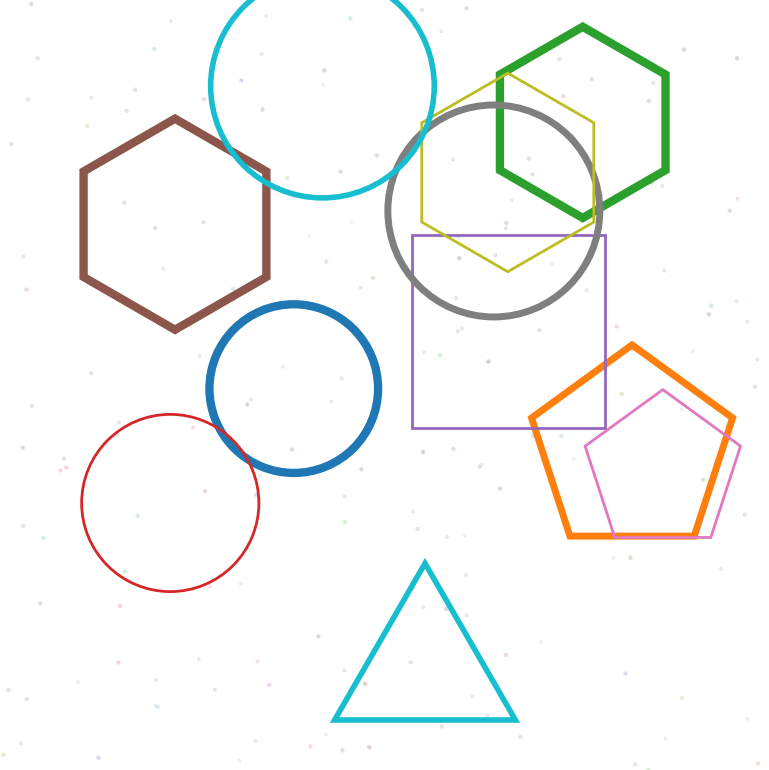[{"shape": "circle", "thickness": 3, "radius": 0.55, "center": [0.382, 0.495]}, {"shape": "pentagon", "thickness": 2.5, "radius": 0.69, "center": [0.821, 0.415]}, {"shape": "hexagon", "thickness": 3, "radius": 0.62, "center": [0.757, 0.841]}, {"shape": "circle", "thickness": 1, "radius": 0.58, "center": [0.221, 0.347]}, {"shape": "square", "thickness": 1, "radius": 0.63, "center": [0.66, 0.569]}, {"shape": "hexagon", "thickness": 3, "radius": 0.69, "center": [0.227, 0.709]}, {"shape": "pentagon", "thickness": 1, "radius": 0.53, "center": [0.861, 0.388]}, {"shape": "circle", "thickness": 2.5, "radius": 0.69, "center": [0.641, 0.726]}, {"shape": "hexagon", "thickness": 1, "radius": 0.64, "center": [0.659, 0.776]}, {"shape": "circle", "thickness": 2, "radius": 0.73, "center": [0.419, 0.888]}, {"shape": "triangle", "thickness": 2, "radius": 0.68, "center": [0.552, 0.133]}]